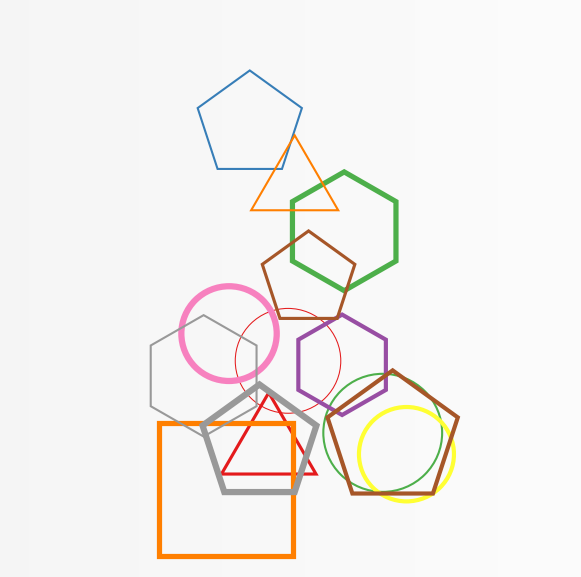[{"shape": "triangle", "thickness": 1.5, "radius": 0.47, "center": [0.462, 0.225]}, {"shape": "circle", "thickness": 0.5, "radius": 0.45, "center": [0.496, 0.374]}, {"shape": "pentagon", "thickness": 1, "radius": 0.47, "center": [0.43, 0.783]}, {"shape": "circle", "thickness": 1, "radius": 0.51, "center": [0.658, 0.25]}, {"shape": "hexagon", "thickness": 2.5, "radius": 0.51, "center": [0.592, 0.599]}, {"shape": "hexagon", "thickness": 2, "radius": 0.43, "center": [0.589, 0.367]}, {"shape": "triangle", "thickness": 1, "radius": 0.43, "center": [0.507, 0.678]}, {"shape": "square", "thickness": 2.5, "radius": 0.58, "center": [0.389, 0.151]}, {"shape": "circle", "thickness": 2, "radius": 0.41, "center": [0.699, 0.213]}, {"shape": "pentagon", "thickness": 2, "radius": 0.59, "center": [0.676, 0.24]}, {"shape": "pentagon", "thickness": 1.5, "radius": 0.42, "center": [0.531, 0.516]}, {"shape": "circle", "thickness": 3, "radius": 0.41, "center": [0.394, 0.421]}, {"shape": "pentagon", "thickness": 3, "radius": 0.51, "center": [0.446, 0.23]}, {"shape": "hexagon", "thickness": 1, "radius": 0.53, "center": [0.35, 0.348]}]